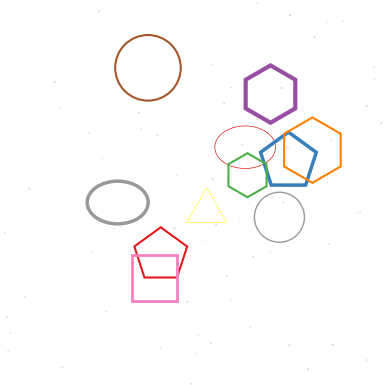[{"shape": "oval", "thickness": 0.5, "radius": 0.39, "center": [0.637, 0.618]}, {"shape": "pentagon", "thickness": 1.5, "radius": 0.36, "center": [0.418, 0.338]}, {"shape": "pentagon", "thickness": 2.5, "radius": 0.38, "center": [0.749, 0.581]}, {"shape": "hexagon", "thickness": 1.5, "radius": 0.29, "center": [0.643, 0.545]}, {"shape": "hexagon", "thickness": 3, "radius": 0.37, "center": [0.703, 0.756]}, {"shape": "hexagon", "thickness": 1.5, "radius": 0.42, "center": [0.811, 0.61]}, {"shape": "triangle", "thickness": 0.5, "radius": 0.3, "center": [0.537, 0.452]}, {"shape": "circle", "thickness": 1.5, "radius": 0.43, "center": [0.384, 0.824]}, {"shape": "square", "thickness": 2, "radius": 0.29, "center": [0.402, 0.278]}, {"shape": "oval", "thickness": 2.5, "radius": 0.4, "center": [0.306, 0.474]}, {"shape": "circle", "thickness": 1, "radius": 0.32, "center": [0.726, 0.436]}]